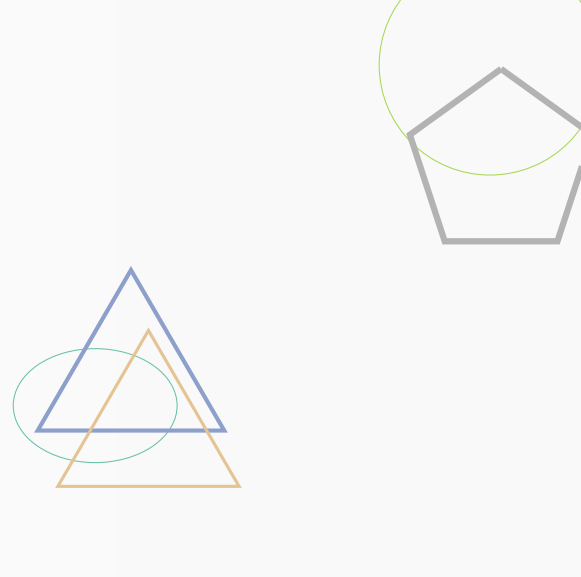[{"shape": "oval", "thickness": 0.5, "radius": 0.7, "center": [0.164, 0.297]}, {"shape": "triangle", "thickness": 2, "radius": 0.93, "center": [0.225, 0.346]}, {"shape": "circle", "thickness": 0.5, "radius": 0.95, "center": [0.843, 0.887]}, {"shape": "triangle", "thickness": 1.5, "radius": 0.9, "center": [0.255, 0.247]}, {"shape": "pentagon", "thickness": 3, "radius": 0.82, "center": [0.862, 0.715]}]